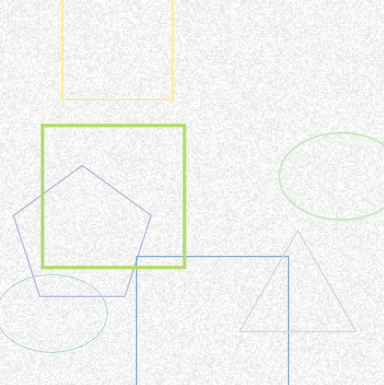[{"shape": "oval", "thickness": 0.5, "radius": 0.72, "center": [0.135, 0.186]}, {"shape": "pentagon", "thickness": 1, "radius": 0.94, "center": [0.214, 0.382]}, {"shape": "square", "thickness": 1, "radius": 0.99, "center": [0.551, 0.137]}, {"shape": "square", "thickness": 2.5, "radius": 0.92, "center": [0.294, 0.49]}, {"shape": "triangle", "thickness": 1, "radius": 0.88, "center": [0.774, 0.226]}, {"shape": "oval", "thickness": 1.5, "radius": 0.81, "center": [0.887, 0.542]}, {"shape": "square", "thickness": 1, "radius": 0.71, "center": [0.304, 0.884]}]